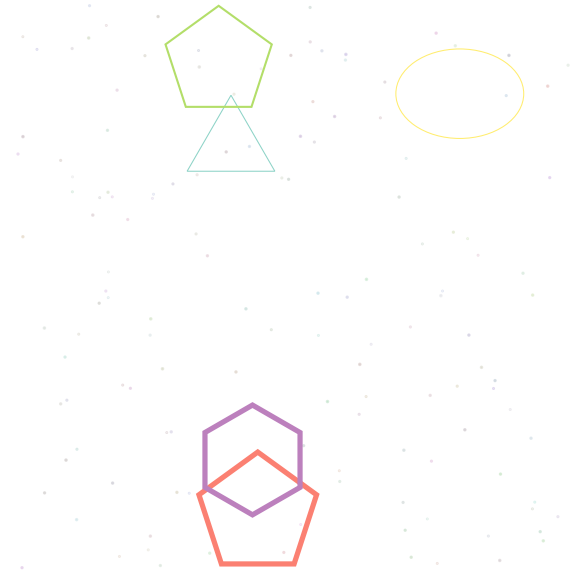[{"shape": "triangle", "thickness": 0.5, "radius": 0.44, "center": [0.4, 0.746]}, {"shape": "pentagon", "thickness": 2.5, "radius": 0.54, "center": [0.446, 0.109]}, {"shape": "pentagon", "thickness": 1, "radius": 0.48, "center": [0.379, 0.892]}, {"shape": "hexagon", "thickness": 2.5, "radius": 0.48, "center": [0.437, 0.203]}, {"shape": "oval", "thickness": 0.5, "radius": 0.55, "center": [0.796, 0.837]}]